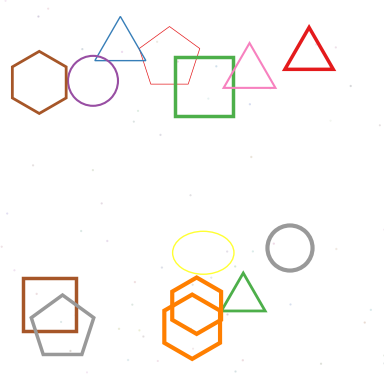[{"shape": "triangle", "thickness": 2.5, "radius": 0.36, "center": [0.803, 0.856]}, {"shape": "pentagon", "thickness": 0.5, "radius": 0.41, "center": [0.44, 0.848]}, {"shape": "triangle", "thickness": 1, "radius": 0.38, "center": [0.313, 0.881]}, {"shape": "square", "thickness": 2.5, "radius": 0.38, "center": [0.53, 0.776]}, {"shape": "triangle", "thickness": 2, "radius": 0.33, "center": [0.632, 0.225]}, {"shape": "circle", "thickness": 1.5, "radius": 0.32, "center": [0.242, 0.79]}, {"shape": "hexagon", "thickness": 3, "radius": 0.37, "center": [0.511, 0.206]}, {"shape": "hexagon", "thickness": 3, "radius": 0.42, "center": [0.499, 0.151]}, {"shape": "oval", "thickness": 1, "radius": 0.4, "center": [0.528, 0.343]}, {"shape": "square", "thickness": 2.5, "radius": 0.34, "center": [0.129, 0.209]}, {"shape": "hexagon", "thickness": 2, "radius": 0.4, "center": [0.102, 0.786]}, {"shape": "triangle", "thickness": 1.5, "radius": 0.39, "center": [0.648, 0.811]}, {"shape": "pentagon", "thickness": 2.5, "radius": 0.43, "center": [0.162, 0.148]}, {"shape": "circle", "thickness": 3, "radius": 0.29, "center": [0.753, 0.356]}]